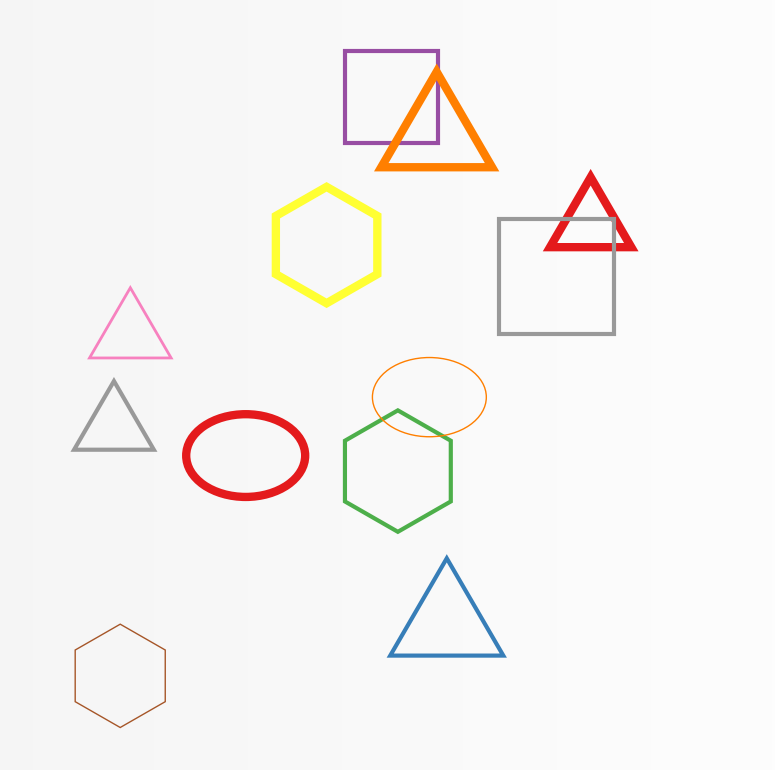[{"shape": "oval", "thickness": 3, "radius": 0.38, "center": [0.317, 0.408]}, {"shape": "triangle", "thickness": 3, "radius": 0.3, "center": [0.762, 0.709]}, {"shape": "triangle", "thickness": 1.5, "radius": 0.42, "center": [0.576, 0.191]}, {"shape": "hexagon", "thickness": 1.5, "radius": 0.39, "center": [0.513, 0.388]}, {"shape": "square", "thickness": 1.5, "radius": 0.3, "center": [0.505, 0.874]}, {"shape": "triangle", "thickness": 3, "radius": 0.41, "center": [0.563, 0.824]}, {"shape": "oval", "thickness": 0.5, "radius": 0.37, "center": [0.554, 0.484]}, {"shape": "hexagon", "thickness": 3, "radius": 0.38, "center": [0.421, 0.682]}, {"shape": "hexagon", "thickness": 0.5, "radius": 0.34, "center": [0.155, 0.122]}, {"shape": "triangle", "thickness": 1, "radius": 0.3, "center": [0.168, 0.566]}, {"shape": "triangle", "thickness": 1.5, "radius": 0.3, "center": [0.147, 0.446]}, {"shape": "square", "thickness": 1.5, "radius": 0.37, "center": [0.718, 0.641]}]